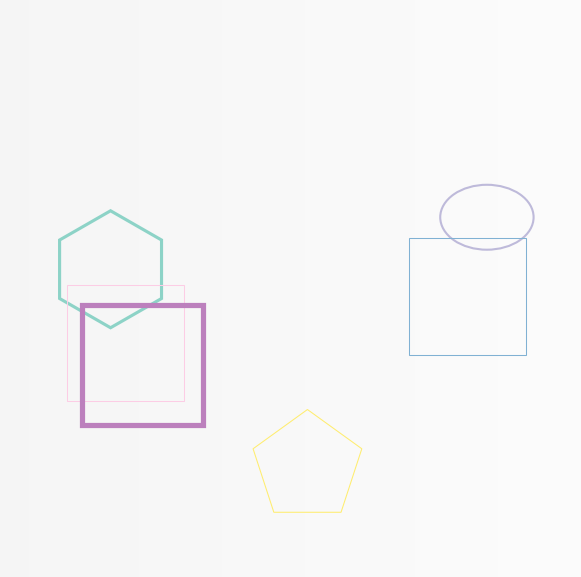[{"shape": "hexagon", "thickness": 1.5, "radius": 0.51, "center": [0.19, 0.533]}, {"shape": "oval", "thickness": 1, "radius": 0.4, "center": [0.838, 0.623]}, {"shape": "square", "thickness": 0.5, "radius": 0.51, "center": [0.804, 0.485]}, {"shape": "square", "thickness": 0.5, "radius": 0.51, "center": [0.216, 0.405]}, {"shape": "square", "thickness": 2.5, "radius": 0.52, "center": [0.245, 0.367]}, {"shape": "pentagon", "thickness": 0.5, "radius": 0.49, "center": [0.529, 0.192]}]